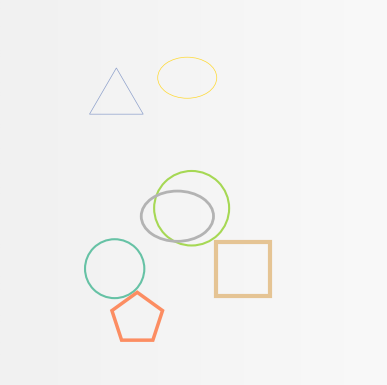[{"shape": "circle", "thickness": 1.5, "radius": 0.38, "center": [0.296, 0.302]}, {"shape": "pentagon", "thickness": 2.5, "radius": 0.34, "center": [0.354, 0.172]}, {"shape": "triangle", "thickness": 0.5, "radius": 0.4, "center": [0.3, 0.743]}, {"shape": "circle", "thickness": 1.5, "radius": 0.48, "center": [0.495, 0.459]}, {"shape": "oval", "thickness": 0.5, "radius": 0.38, "center": [0.483, 0.798]}, {"shape": "square", "thickness": 3, "radius": 0.35, "center": [0.626, 0.302]}, {"shape": "oval", "thickness": 2, "radius": 0.47, "center": [0.458, 0.438]}]